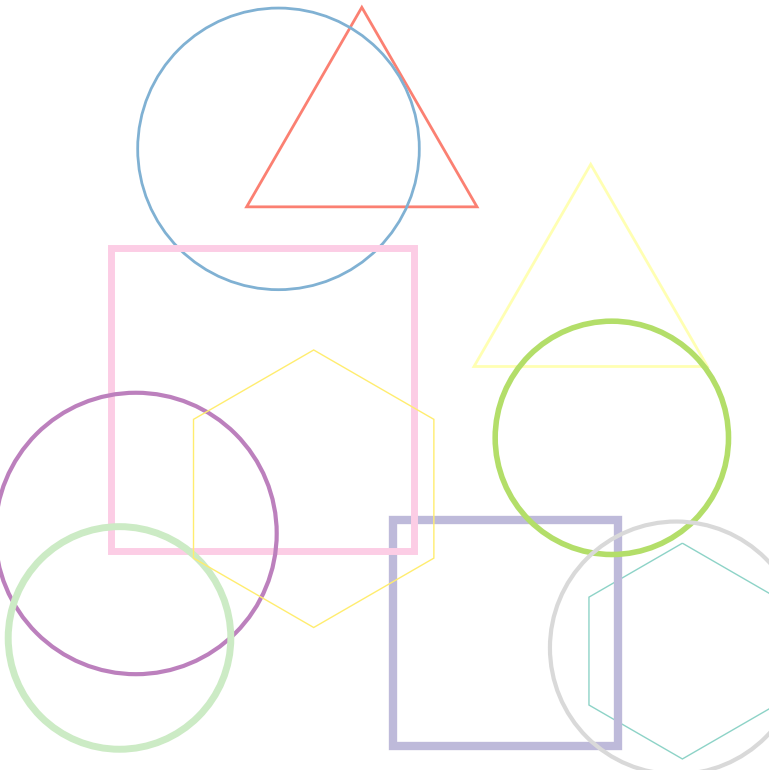[{"shape": "hexagon", "thickness": 0.5, "radius": 0.7, "center": [0.886, 0.154]}, {"shape": "triangle", "thickness": 1, "radius": 0.88, "center": [0.767, 0.612]}, {"shape": "square", "thickness": 3, "radius": 0.73, "center": [0.657, 0.178]}, {"shape": "triangle", "thickness": 1, "radius": 0.86, "center": [0.47, 0.818]}, {"shape": "circle", "thickness": 1, "radius": 0.91, "center": [0.362, 0.807]}, {"shape": "circle", "thickness": 2, "radius": 0.76, "center": [0.795, 0.431]}, {"shape": "square", "thickness": 2.5, "radius": 0.99, "center": [0.341, 0.481]}, {"shape": "circle", "thickness": 1.5, "radius": 0.82, "center": [0.878, 0.159]}, {"shape": "circle", "thickness": 1.5, "radius": 0.91, "center": [0.177, 0.307]}, {"shape": "circle", "thickness": 2.5, "radius": 0.72, "center": [0.155, 0.172]}, {"shape": "hexagon", "thickness": 0.5, "radius": 0.9, "center": [0.407, 0.365]}]